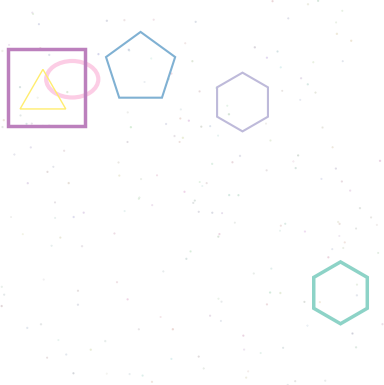[{"shape": "hexagon", "thickness": 2.5, "radius": 0.4, "center": [0.884, 0.239]}, {"shape": "hexagon", "thickness": 1.5, "radius": 0.38, "center": [0.63, 0.735]}, {"shape": "pentagon", "thickness": 1.5, "radius": 0.47, "center": [0.365, 0.823]}, {"shape": "oval", "thickness": 3, "radius": 0.34, "center": [0.188, 0.794]}, {"shape": "square", "thickness": 2.5, "radius": 0.5, "center": [0.121, 0.773]}, {"shape": "triangle", "thickness": 1, "radius": 0.34, "center": [0.111, 0.751]}]